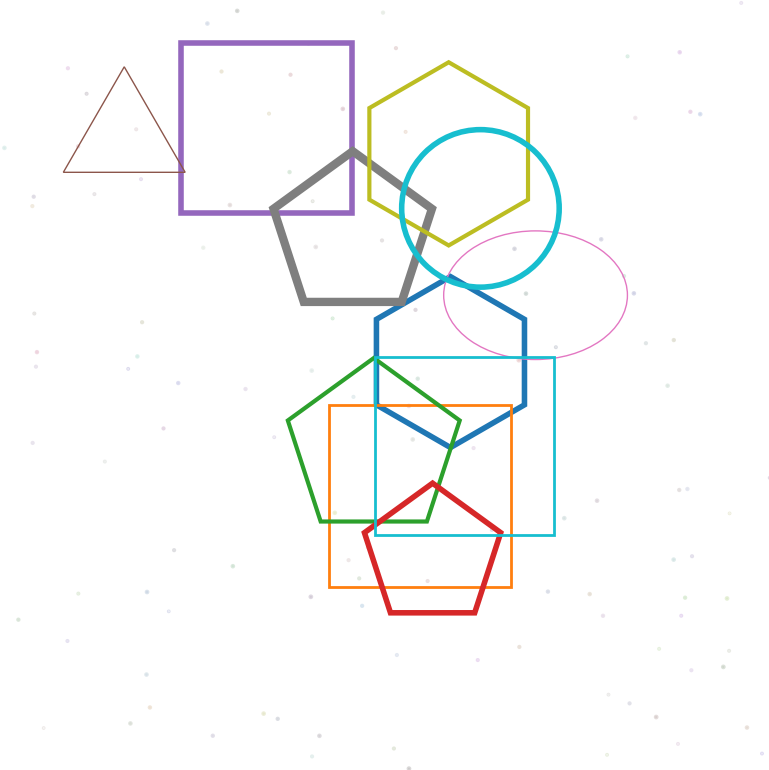[{"shape": "hexagon", "thickness": 2, "radius": 0.56, "center": [0.585, 0.53]}, {"shape": "square", "thickness": 1, "radius": 0.59, "center": [0.546, 0.356]}, {"shape": "pentagon", "thickness": 1.5, "radius": 0.59, "center": [0.485, 0.418]}, {"shape": "pentagon", "thickness": 2, "radius": 0.47, "center": [0.562, 0.279]}, {"shape": "square", "thickness": 2, "radius": 0.55, "center": [0.346, 0.834]}, {"shape": "triangle", "thickness": 0.5, "radius": 0.46, "center": [0.161, 0.822]}, {"shape": "oval", "thickness": 0.5, "radius": 0.6, "center": [0.696, 0.617]}, {"shape": "pentagon", "thickness": 3, "radius": 0.54, "center": [0.458, 0.695]}, {"shape": "hexagon", "thickness": 1.5, "radius": 0.59, "center": [0.583, 0.8]}, {"shape": "circle", "thickness": 2, "radius": 0.51, "center": [0.624, 0.729]}, {"shape": "square", "thickness": 1, "radius": 0.58, "center": [0.603, 0.421]}]